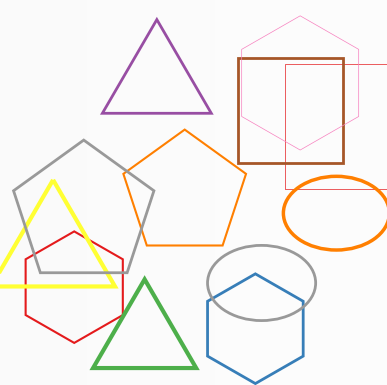[{"shape": "hexagon", "thickness": 1.5, "radius": 0.72, "center": [0.192, 0.254]}, {"shape": "square", "thickness": 0.5, "radius": 0.82, "center": [0.9, 0.672]}, {"shape": "hexagon", "thickness": 2, "radius": 0.71, "center": [0.659, 0.146]}, {"shape": "triangle", "thickness": 3, "radius": 0.77, "center": [0.373, 0.121]}, {"shape": "triangle", "thickness": 2, "radius": 0.81, "center": [0.405, 0.787]}, {"shape": "oval", "thickness": 2.5, "radius": 0.68, "center": [0.868, 0.446]}, {"shape": "pentagon", "thickness": 1.5, "radius": 0.83, "center": [0.477, 0.497]}, {"shape": "triangle", "thickness": 3, "radius": 0.92, "center": [0.137, 0.348]}, {"shape": "square", "thickness": 2, "radius": 0.68, "center": [0.75, 0.714]}, {"shape": "hexagon", "thickness": 0.5, "radius": 0.87, "center": [0.775, 0.785]}, {"shape": "oval", "thickness": 2, "radius": 0.7, "center": [0.675, 0.265]}, {"shape": "pentagon", "thickness": 2, "radius": 0.95, "center": [0.216, 0.446]}]